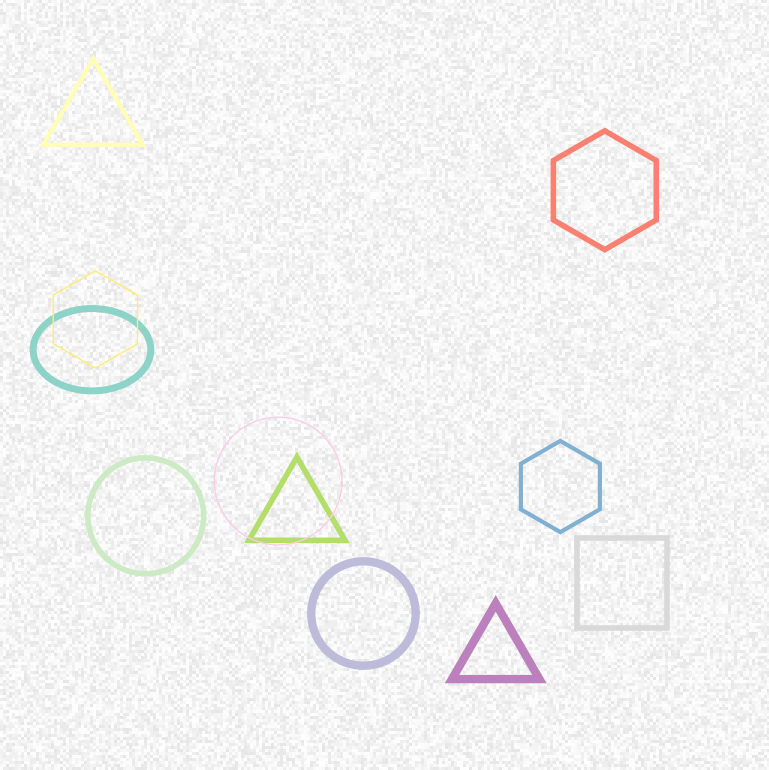[{"shape": "oval", "thickness": 2.5, "radius": 0.38, "center": [0.119, 0.546]}, {"shape": "triangle", "thickness": 1.5, "radius": 0.37, "center": [0.121, 0.849]}, {"shape": "circle", "thickness": 3, "radius": 0.34, "center": [0.472, 0.203]}, {"shape": "hexagon", "thickness": 2, "radius": 0.39, "center": [0.785, 0.753]}, {"shape": "hexagon", "thickness": 1.5, "radius": 0.3, "center": [0.728, 0.368]}, {"shape": "triangle", "thickness": 2, "radius": 0.36, "center": [0.386, 0.334]}, {"shape": "circle", "thickness": 0.5, "radius": 0.41, "center": [0.361, 0.375]}, {"shape": "square", "thickness": 2, "radius": 0.29, "center": [0.808, 0.243]}, {"shape": "triangle", "thickness": 3, "radius": 0.33, "center": [0.644, 0.151]}, {"shape": "circle", "thickness": 2, "radius": 0.38, "center": [0.189, 0.33]}, {"shape": "hexagon", "thickness": 0.5, "radius": 0.32, "center": [0.124, 0.585]}]